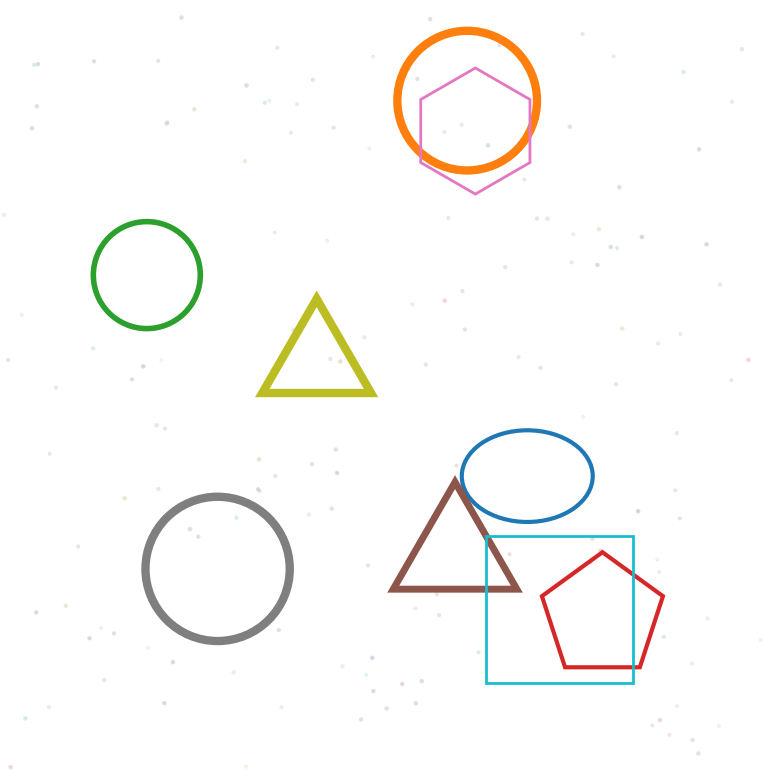[{"shape": "oval", "thickness": 1.5, "radius": 0.43, "center": [0.685, 0.382]}, {"shape": "circle", "thickness": 3, "radius": 0.45, "center": [0.607, 0.869]}, {"shape": "circle", "thickness": 2, "radius": 0.35, "center": [0.191, 0.643]}, {"shape": "pentagon", "thickness": 1.5, "radius": 0.41, "center": [0.782, 0.2]}, {"shape": "triangle", "thickness": 2.5, "radius": 0.46, "center": [0.591, 0.281]}, {"shape": "hexagon", "thickness": 1, "radius": 0.41, "center": [0.617, 0.83]}, {"shape": "circle", "thickness": 3, "radius": 0.47, "center": [0.283, 0.261]}, {"shape": "triangle", "thickness": 3, "radius": 0.41, "center": [0.411, 0.53]}, {"shape": "square", "thickness": 1, "radius": 0.48, "center": [0.727, 0.209]}]